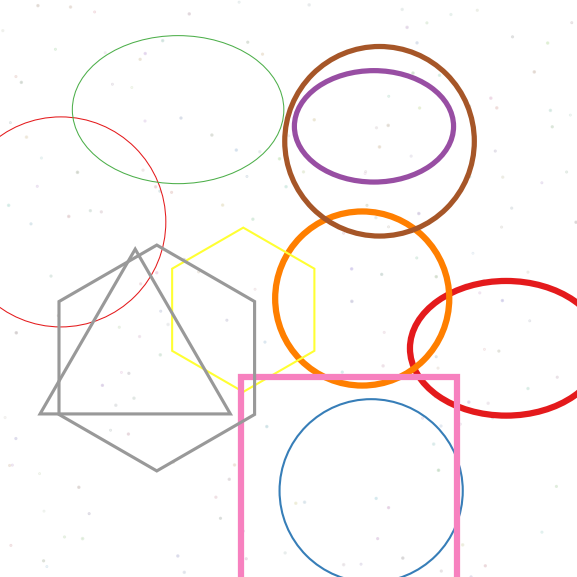[{"shape": "oval", "thickness": 3, "radius": 0.83, "center": [0.876, 0.396]}, {"shape": "circle", "thickness": 0.5, "radius": 0.91, "center": [0.105, 0.615]}, {"shape": "circle", "thickness": 1, "radius": 0.79, "center": [0.643, 0.149]}, {"shape": "oval", "thickness": 0.5, "radius": 0.92, "center": [0.308, 0.809]}, {"shape": "oval", "thickness": 2.5, "radius": 0.69, "center": [0.648, 0.78]}, {"shape": "circle", "thickness": 3, "radius": 0.75, "center": [0.627, 0.482]}, {"shape": "hexagon", "thickness": 1, "radius": 0.71, "center": [0.421, 0.463]}, {"shape": "circle", "thickness": 2.5, "radius": 0.82, "center": [0.657, 0.755]}, {"shape": "square", "thickness": 3, "radius": 0.93, "center": [0.605, 0.16]}, {"shape": "triangle", "thickness": 1.5, "radius": 0.95, "center": [0.234, 0.377]}, {"shape": "hexagon", "thickness": 1.5, "radius": 0.98, "center": [0.272, 0.379]}]